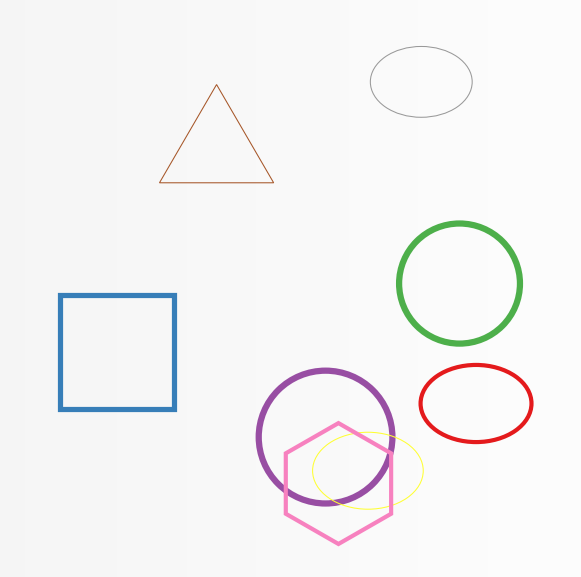[{"shape": "oval", "thickness": 2, "radius": 0.48, "center": [0.819, 0.3]}, {"shape": "square", "thickness": 2.5, "radius": 0.49, "center": [0.201, 0.389]}, {"shape": "circle", "thickness": 3, "radius": 0.52, "center": [0.791, 0.508]}, {"shape": "circle", "thickness": 3, "radius": 0.57, "center": [0.56, 0.242]}, {"shape": "oval", "thickness": 0.5, "radius": 0.48, "center": [0.633, 0.184]}, {"shape": "triangle", "thickness": 0.5, "radius": 0.57, "center": [0.373, 0.739]}, {"shape": "hexagon", "thickness": 2, "radius": 0.52, "center": [0.582, 0.162]}, {"shape": "oval", "thickness": 0.5, "radius": 0.44, "center": [0.725, 0.857]}]